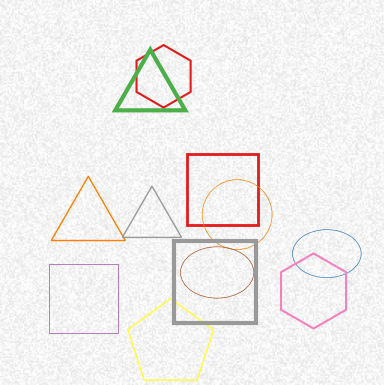[{"shape": "square", "thickness": 2, "radius": 0.46, "center": [0.578, 0.508]}, {"shape": "hexagon", "thickness": 1.5, "radius": 0.41, "center": [0.425, 0.802]}, {"shape": "oval", "thickness": 0.5, "radius": 0.45, "center": [0.849, 0.341]}, {"shape": "triangle", "thickness": 3, "radius": 0.52, "center": [0.39, 0.766]}, {"shape": "square", "thickness": 0.5, "radius": 0.45, "center": [0.218, 0.225]}, {"shape": "triangle", "thickness": 1, "radius": 0.56, "center": [0.229, 0.431]}, {"shape": "circle", "thickness": 0.5, "radius": 0.45, "center": [0.616, 0.443]}, {"shape": "pentagon", "thickness": 1, "radius": 0.59, "center": [0.443, 0.107]}, {"shape": "oval", "thickness": 0.5, "radius": 0.48, "center": [0.564, 0.292]}, {"shape": "hexagon", "thickness": 1.5, "radius": 0.49, "center": [0.814, 0.244]}, {"shape": "triangle", "thickness": 1, "radius": 0.44, "center": [0.395, 0.428]}, {"shape": "square", "thickness": 3, "radius": 0.53, "center": [0.558, 0.267]}]